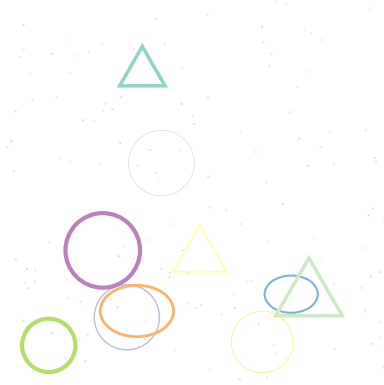[{"shape": "triangle", "thickness": 2.5, "radius": 0.34, "center": [0.37, 0.811]}, {"shape": "triangle", "thickness": 1.5, "radius": 0.4, "center": [0.519, 0.335]}, {"shape": "circle", "thickness": 1, "radius": 0.42, "center": [0.33, 0.176]}, {"shape": "oval", "thickness": 1.5, "radius": 0.35, "center": [0.756, 0.236]}, {"shape": "oval", "thickness": 2, "radius": 0.48, "center": [0.356, 0.192]}, {"shape": "circle", "thickness": 3, "radius": 0.35, "center": [0.127, 0.103]}, {"shape": "circle", "thickness": 0.5, "radius": 0.43, "center": [0.419, 0.576]}, {"shape": "circle", "thickness": 3, "radius": 0.48, "center": [0.267, 0.35]}, {"shape": "triangle", "thickness": 2.5, "radius": 0.5, "center": [0.802, 0.23]}, {"shape": "circle", "thickness": 0.5, "radius": 0.4, "center": [0.681, 0.112]}]